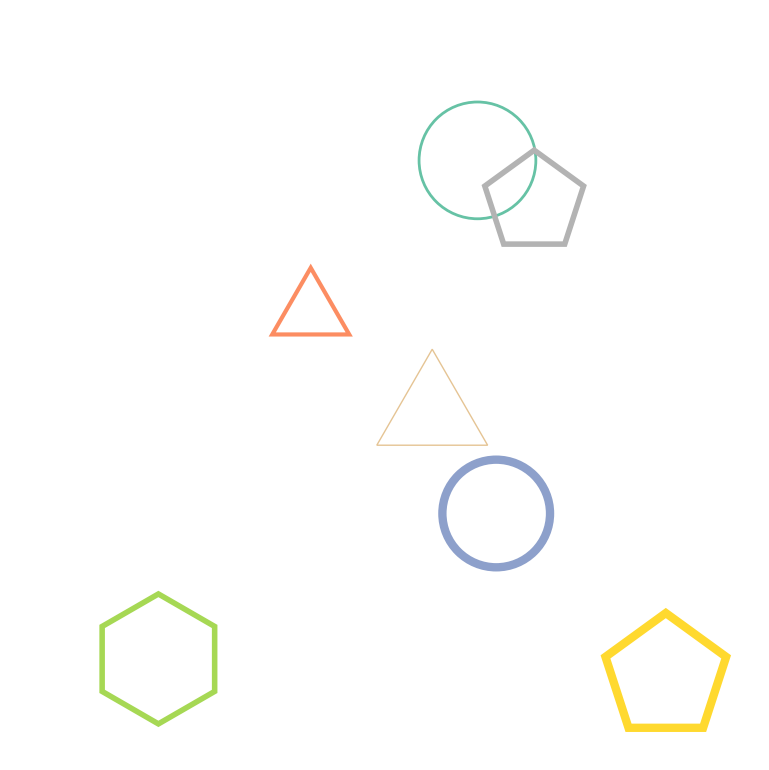[{"shape": "circle", "thickness": 1, "radius": 0.38, "center": [0.62, 0.792]}, {"shape": "triangle", "thickness": 1.5, "radius": 0.29, "center": [0.404, 0.594]}, {"shape": "circle", "thickness": 3, "radius": 0.35, "center": [0.644, 0.333]}, {"shape": "hexagon", "thickness": 2, "radius": 0.42, "center": [0.206, 0.144]}, {"shape": "pentagon", "thickness": 3, "radius": 0.41, "center": [0.865, 0.121]}, {"shape": "triangle", "thickness": 0.5, "radius": 0.42, "center": [0.561, 0.463]}, {"shape": "pentagon", "thickness": 2, "radius": 0.34, "center": [0.694, 0.738]}]